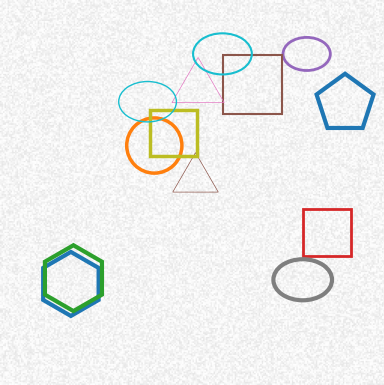[{"shape": "pentagon", "thickness": 3, "radius": 0.39, "center": [0.896, 0.731]}, {"shape": "hexagon", "thickness": 3, "radius": 0.42, "center": [0.184, 0.263]}, {"shape": "circle", "thickness": 2.5, "radius": 0.36, "center": [0.401, 0.622]}, {"shape": "hexagon", "thickness": 3, "radius": 0.43, "center": [0.191, 0.278]}, {"shape": "square", "thickness": 2, "radius": 0.31, "center": [0.849, 0.396]}, {"shape": "oval", "thickness": 2, "radius": 0.31, "center": [0.797, 0.86]}, {"shape": "square", "thickness": 1.5, "radius": 0.38, "center": [0.656, 0.78]}, {"shape": "triangle", "thickness": 0.5, "radius": 0.34, "center": [0.508, 0.535]}, {"shape": "triangle", "thickness": 0.5, "radius": 0.39, "center": [0.514, 0.773]}, {"shape": "oval", "thickness": 3, "radius": 0.38, "center": [0.786, 0.273]}, {"shape": "square", "thickness": 2.5, "radius": 0.3, "center": [0.451, 0.654]}, {"shape": "oval", "thickness": 1.5, "radius": 0.38, "center": [0.578, 0.86]}, {"shape": "oval", "thickness": 1, "radius": 0.37, "center": [0.383, 0.736]}]